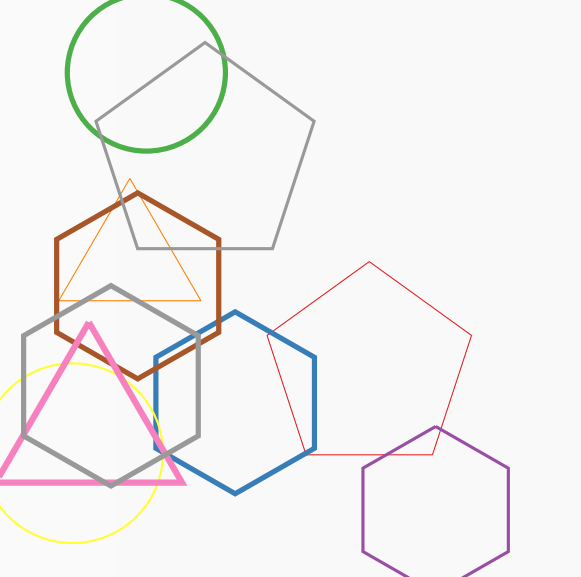[{"shape": "pentagon", "thickness": 0.5, "radius": 0.92, "center": [0.635, 0.361]}, {"shape": "hexagon", "thickness": 2.5, "radius": 0.79, "center": [0.405, 0.302]}, {"shape": "circle", "thickness": 2.5, "radius": 0.68, "center": [0.252, 0.874]}, {"shape": "hexagon", "thickness": 1.5, "radius": 0.72, "center": [0.75, 0.116]}, {"shape": "triangle", "thickness": 0.5, "radius": 0.71, "center": [0.223, 0.549]}, {"shape": "circle", "thickness": 1, "radius": 0.78, "center": [0.125, 0.214]}, {"shape": "hexagon", "thickness": 2.5, "radius": 0.81, "center": [0.237, 0.504]}, {"shape": "triangle", "thickness": 3, "radius": 0.93, "center": [0.153, 0.256]}, {"shape": "hexagon", "thickness": 2.5, "radius": 0.87, "center": [0.191, 0.331]}, {"shape": "pentagon", "thickness": 1.5, "radius": 0.99, "center": [0.353, 0.728]}]